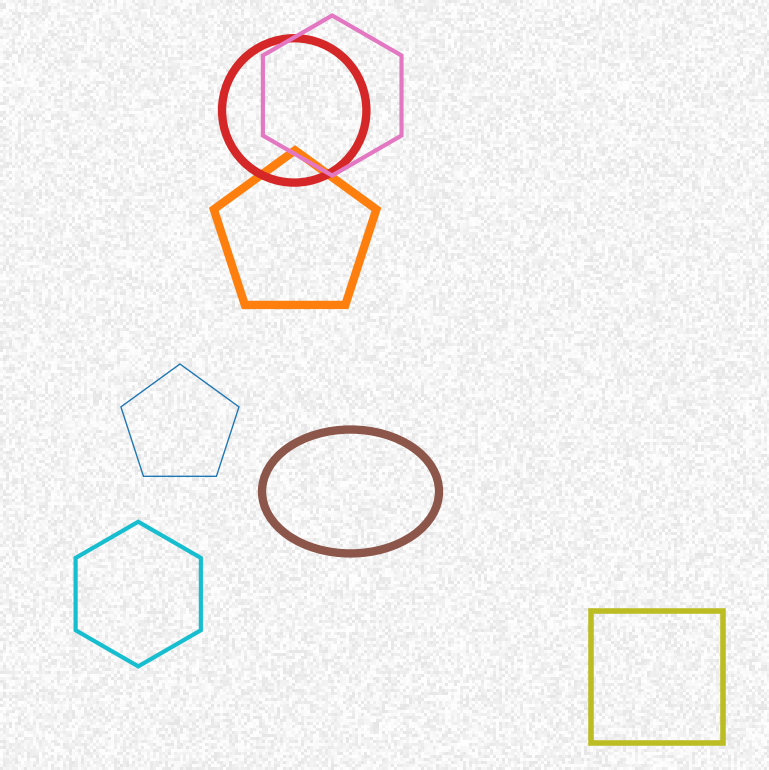[{"shape": "pentagon", "thickness": 0.5, "radius": 0.4, "center": [0.234, 0.447]}, {"shape": "pentagon", "thickness": 3, "radius": 0.56, "center": [0.383, 0.694]}, {"shape": "circle", "thickness": 3, "radius": 0.47, "center": [0.382, 0.857]}, {"shape": "oval", "thickness": 3, "radius": 0.57, "center": [0.455, 0.362]}, {"shape": "hexagon", "thickness": 1.5, "radius": 0.52, "center": [0.431, 0.876]}, {"shape": "square", "thickness": 2, "radius": 0.43, "center": [0.853, 0.121]}, {"shape": "hexagon", "thickness": 1.5, "radius": 0.47, "center": [0.18, 0.228]}]